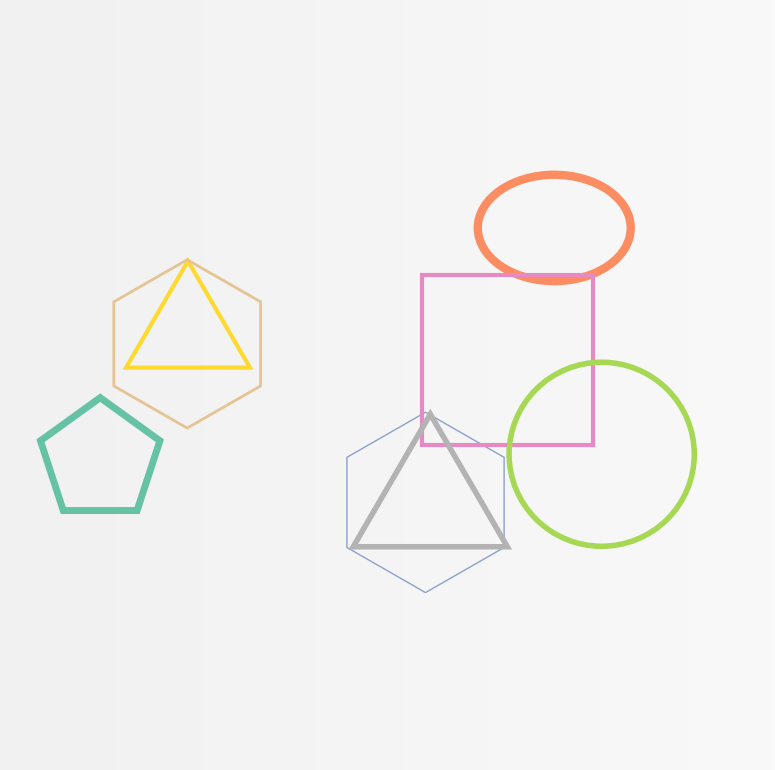[{"shape": "pentagon", "thickness": 2.5, "radius": 0.41, "center": [0.129, 0.403]}, {"shape": "oval", "thickness": 3, "radius": 0.49, "center": [0.715, 0.704]}, {"shape": "hexagon", "thickness": 0.5, "radius": 0.59, "center": [0.549, 0.348]}, {"shape": "square", "thickness": 1.5, "radius": 0.55, "center": [0.655, 0.532]}, {"shape": "circle", "thickness": 2, "radius": 0.6, "center": [0.776, 0.41]}, {"shape": "triangle", "thickness": 1.5, "radius": 0.46, "center": [0.243, 0.569]}, {"shape": "hexagon", "thickness": 1, "radius": 0.55, "center": [0.242, 0.553]}, {"shape": "triangle", "thickness": 2, "radius": 0.57, "center": [0.555, 0.347]}]